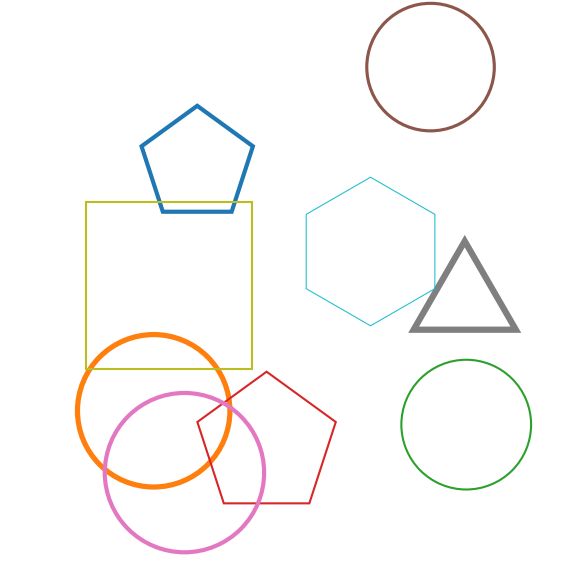[{"shape": "pentagon", "thickness": 2, "radius": 0.51, "center": [0.342, 0.715]}, {"shape": "circle", "thickness": 2.5, "radius": 0.66, "center": [0.266, 0.288]}, {"shape": "circle", "thickness": 1, "radius": 0.56, "center": [0.807, 0.264]}, {"shape": "pentagon", "thickness": 1, "radius": 0.63, "center": [0.462, 0.229]}, {"shape": "circle", "thickness": 1.5, "radius": 0.55, "center": [0.746, 0.883]}, {"shape": "circle", "thickness": 2, "radius": 0.69, "center": [0.319, 0.181]}, {"shape": "triangle", "thickness": 3, "radius": 0.51, "center": [0.805, 0.479]}, {"shape": "square", "thickness": 1, "radius": 0.72, "center": [0.293, 0.505]}, {"shape": "hexagon", "thickness": 0.5, "radius": 0.64, "center": [0.642, 0.564]}]